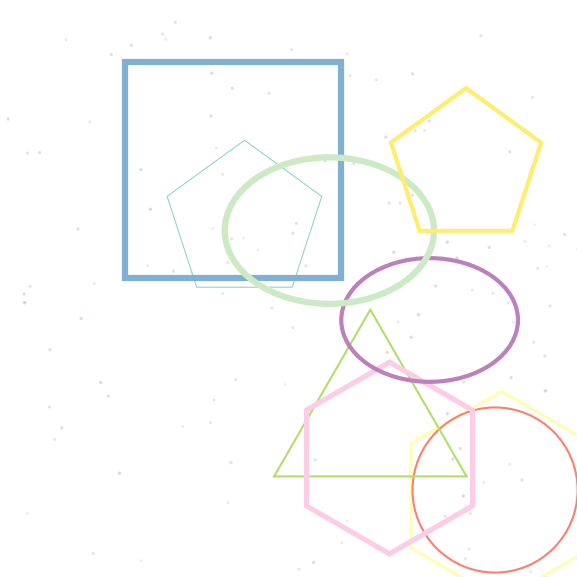[{"shape": "pentagon", "thickness": 0.5, "radius": 0.7, "center": [0.423, 0.616]}, {"shape": "hexagon", "thickness": 1.5, "radius": 0.9, "center": [0.868, 0.141]}, {"shape": "circle", "thickness": 1, "radius": 0.71, "center": [0.857, 0.151]}, {"shape": "square", "thickness": 3, "radius": 0.93, "center": [0.403, 0.705]}, {"shape": "triangle", "thickness": 1, "radius": 0.96, "center": [0.641, 0.27]}, {"shape": "hexagon", "thickness": 2.5, "radius": 0.83, "center": [0.674, 0.206]}, {"shape": "oval", "thickness": 2, "radius": 0.76, "center": [0.744, 0.445]}, {"shape": "oval", "thickness": 3, "radius": 0.91, "center": [0.57, 0.6]}, {"shape": "pentagon", "thickness": 2, "radius": 0.68, "center": [0.807, 0.71]}]